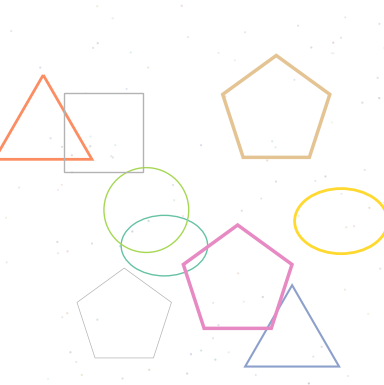[{"shape": "oval", "thickness": 1, "radius": 0.56, "center": [0.427, 0.362]}, {"shape": "triangle", "thickness": 2, "radius": 0.73, "center": [0.112, 0.659]}, {"shape": "triangle", "thickness": 1.5, "radius": 0.7, "center": [0.759, 0.118]}, {"shape": "pentagon", "thickness": 2.5, "radius": 0.74, "center": [0.617, 0.267]}, {"shape": "circle", "thickness": 1, "radius": 0.55, "center": [0.38, 0.454]}, {"shape": "oval", "thickness": 2, "radius": 0.6, "center": [0.886, 0.426]}, {"shape": "pentagon", "thickness": 2.5, "radius": 0.73, "center": [0.718, 0.71]}, {"shape": "pentagon", "thickness": 0.5, "radius": 0.65, "center": [0.323, 0.175]}, {"shape": "square", "thickness": 1, "radius": 0.51, "center": [0.269, 0.656]}]